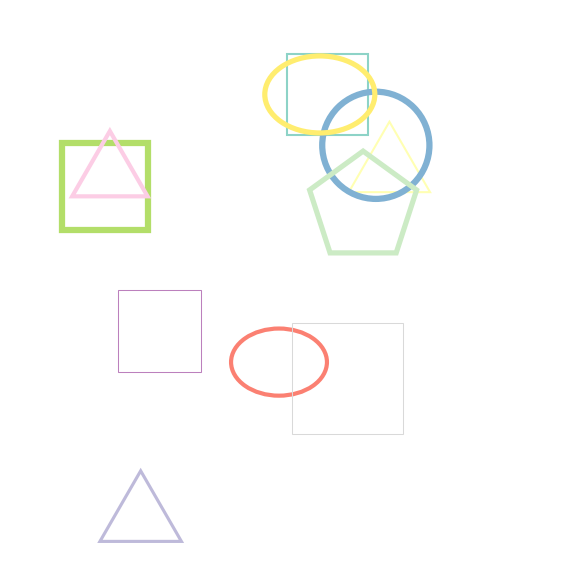[{"shape": "square", "thickness": 1, "radius": 0.35, "center": [0.566, 0.835]}, {"shape": "triangle", "thickness": 1, "radius": 0.41, "center": [0.674, 0.707]}, {"shape": "triangle", "thickness": 1.5, "radius": 0.41, "center": [0.244, 0.102]}, {"shape": "oval", "thickness": 2, "radius": 0.42, "center": [0.483, 0.372]}, {"shape": "circle", "thickness": 3, "radius": 0.46, "center": [0.651, 0.748]}, {"shape": "square", "thickness": 3, "radius": 0.37, "center": [0.181, 0.676]}, {"shape": "triangle", "thickness": 2, "radius": 0.38, "center": [0.19, 0.697]}, {"shape": "square", "thickness": 0.5, "radius": 0.48, "center": [0.601, 0.344]}, {"shape": "square", "thickness": 0.5, "radius": 0.36, "center": [0.277, 0.426]}, {"shape": "pentagon", "thickness": 2.5, "radius": 0.49, "center": [0.629, 0.64]}, {"shape": "oval", "thickness": 2.5, "radius": 0.48, "center": [0.554, 0.836]}]